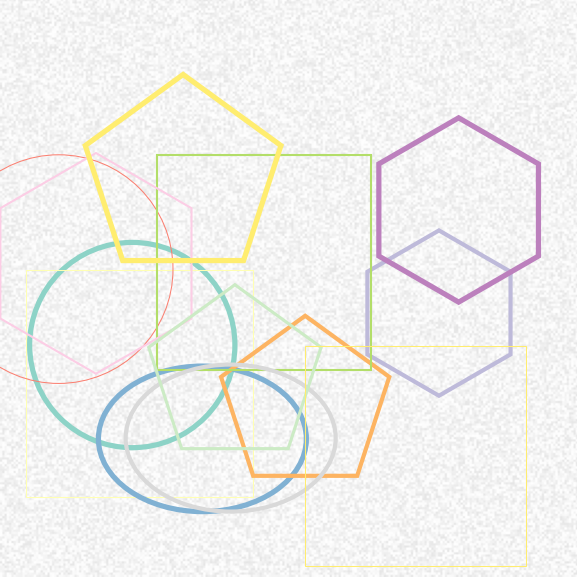[{"shape": "circle", "thickness": 2.5, "radius": 0.89, "center": [0.229, 0.402]}, {"shape": "square", "thickness": 0.5, "radius": 0.98, "center": [0.242, 0.335]}, {"shape": "hexagon", "thickness": 2, "radius": 0.72, "center": [0.76, 0.457]}, {"shape": "circle", "thickness": 0.5, "radius": 0.99, "center": [0.102, 0.533]}, {"shape": "oval", "thickness": 2.5, "radius": 0.9, "center": [0.35, 0.239]}, {"shape": "pentagon", "thickness": 2, "radius": 0.77, "center": [0.528, 0.299]}, {"shape": "square", "thickness": 1, "radius": 0.93, "center": [0.457, 0.544]}, {"shape": "hexagon", "thickness": 1, "radius": 0.96, "center": [0.166, 0.543]}, {"shape": "oval", "thickness": 2, "radius": 0.91, "center": [0.399, 0.241]}, {"shape": "hexagon", "thickness": 2.5, "radius": 0.8, "center": [0.794, 0.636]}, {"shape": "pentagon", "thickness": 1.5, "radius": 0.78, "center": [0.407, 0.349]}, {"shape": "pentagon", "thickness": 2.5, "radius": 0.89, "center": [0.317, 0.692]}, {"shape": "square", "thickness": 0.5, "radius": 0.95, "center": [0.719, 0.209]}]